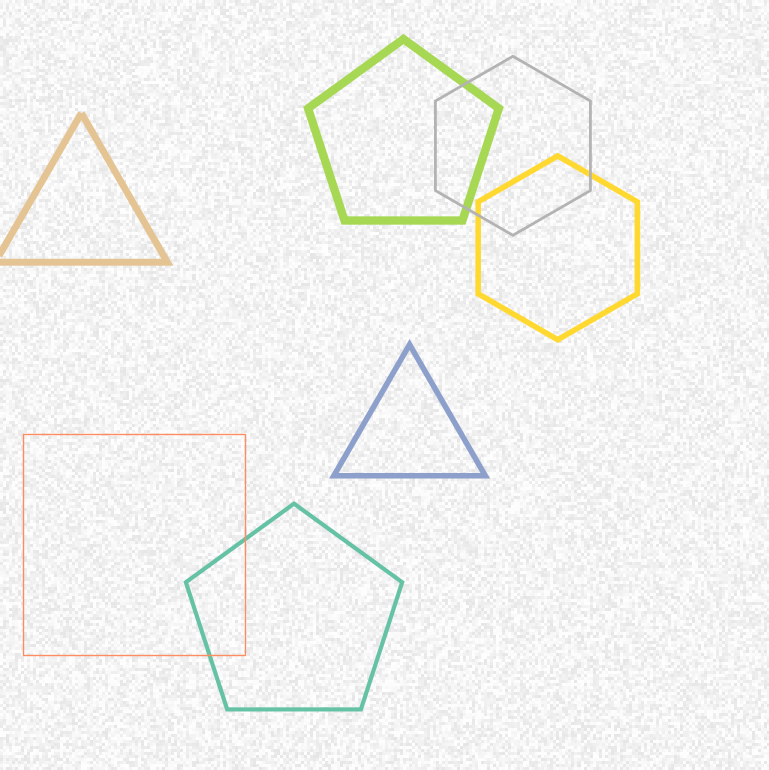[{"shape": "pentagon", "thickness": 1.5, "radius": 0.74, "center": [0.382, 0.198]}, {"shape": "square", "thickness": 0.5, "radius": 0.72, "center": [0.174, 0.293]}, {"shape": "triangle", "thickness": 2, "radius": 0.57, "center": [0.532, 0.439]}, {"shape": "pentagon", "thickness": 3, "radius": 0.65, "center": [0.524, 0.819]}, {"shape": "hexagon", "thickness": 2, "radius": 0.6, "center": [0.724, 0.678]}, {"shape": "triangle", "thickness": 2.5, "radius": 0.65, "center": [0.106, 0.724]}, {"shape": "hexagon", "thickness": 1, "radius": 0.58, "center": [0.666, 0.811]}]